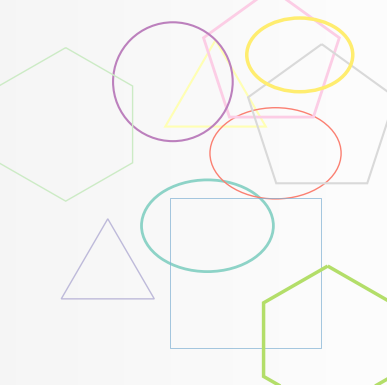[{"shape": "oval", "thickness": 2, "radius": 0.85, "center": [0.535, 0.414]}, {"shape": "triangle", "thickness": 1.5, "radius": 0.75, "center": [0.556, 0.746]}, {"shape": "triangle", "thickness": 1, "radius": 0.69, "center": [0.278, 0.293]}, {"shape": "oval", "thickness": 1, "radius": 0.85, "center": [0.711, 0.602]}, {"shape": "square", "thickness": 0.5, "radius": 0.97, "center": [0.633, 0.291]}, {"shape": "hexagon", "thickness": 2.5, "radius": 0.96, "center": [0.846, 0.118]}, {"shape": "pentagon", "thickness": 2, "radius": 0.92, "center": [0.7, 0.845]}, {"shape": "pentagon", "thickness": 1.5, "radius": 1.0, "center": [0.83, 0.686]}, {"shape": "circle", "thickness": 1.5, "radius": 0.77, "center": [0.446, 0.788]}, {"shape": "hexagon", "thickness": 1, "radius": 1.0, "center": [0.17, 0.677]}, {"shape": "oval", "thickness": 2.5, "radius": 0.68, "center": [0.774, 0.857]}]